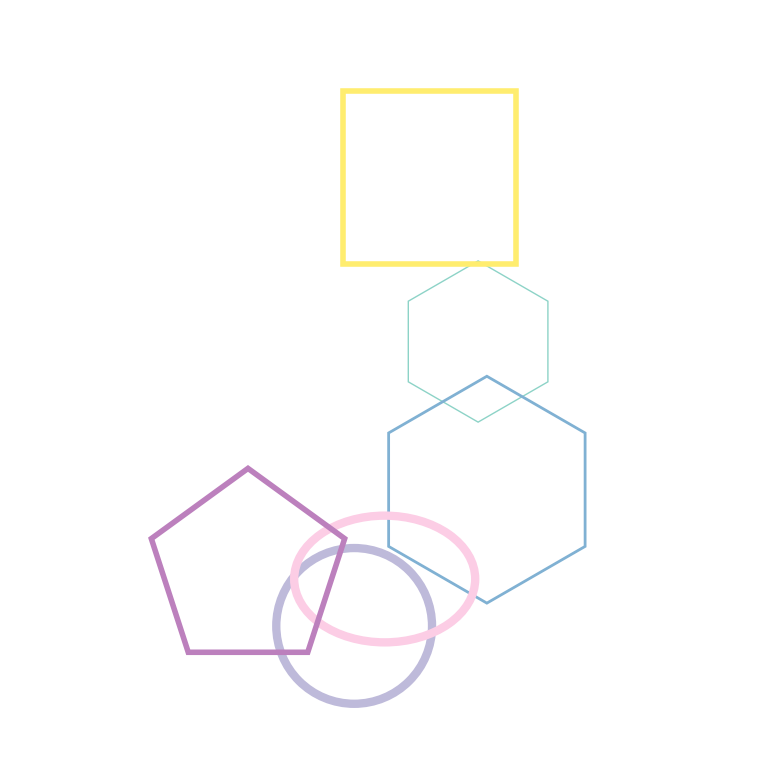[{"shape": "hexagon", "thickness": 0.5, "radius": 0.52, "center": [0.621, 0.556]}, {"shape": "circle", "thickness": 3, "radius": 0.51, "center": [0.46, 0.187]}, {"shape": "hexagon", "thickness": 1, "radius": 0.74, "center": [0.632, 0.364]}, {"shape": "oval", "thickness": 3, "radius": 0.59, "center": [0.5, 0.248]}, {"shape": "pentagon", "thickness": 2, "radius": 0.66, "center": [0.322, 0.26]}, {"shape": "square", "thickness": 2, "radius": 0.56, "center": [0.558, 0.77]}]